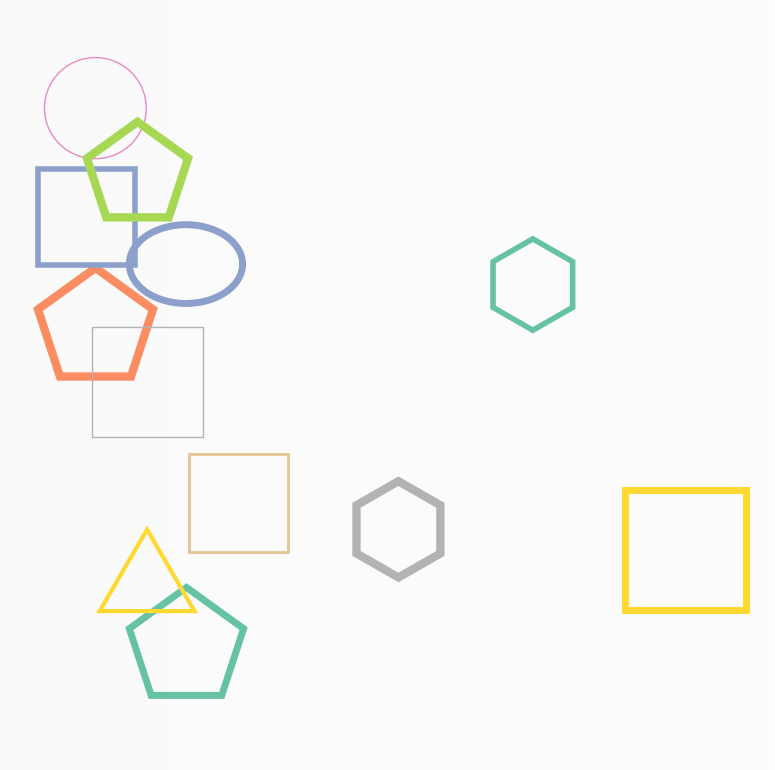[{"shape": "hexagon", "thickness": 2, "radius": 0.3, "center": [0.688, 0.63]}, {"shape": "pentagon", "thickness": 2.5, "radius": 0.39, "center": [0.241, 0.16]}, {"shape": "pentagon", "thickness": 3, "radius": 0.39, "center": [0.123, 0.574]}, {"shape": "square", "thickness": 2, "radius": 0.31, "center": [0.111, 0.718]}, {"shape": "oval", "thickness": 2.5, "radius": 0.37, "center": [0.24, 0.657]}, {"shape": "circle", "thickness": 0.5, "radius": 0.33, "center": [0.123, 0.86]}, {"shape": "pentagon", "thickness": 3, "radius": 0.34, "center": [0.177, 0.773]}, {"shape": "triangle", "thickness": 1.5, "radius": 0.35, "center": [0.19, 0.242]}, {"shape": "square", "thickness": 2.5, "radius": 0.39, "center": [0.884, 0.285]}, {"shape": "square", "thickness": 1, "radius": 0.32, "center": [0.308, 0.346]}, {"shape": "hexagon", "thickness": 3, "radius": 0.31, "center": [0.514, 0.313]}, {"shape": "square", "thickness": 0.5, "radius": 0.36, "center": [0.19, 0.503]}]